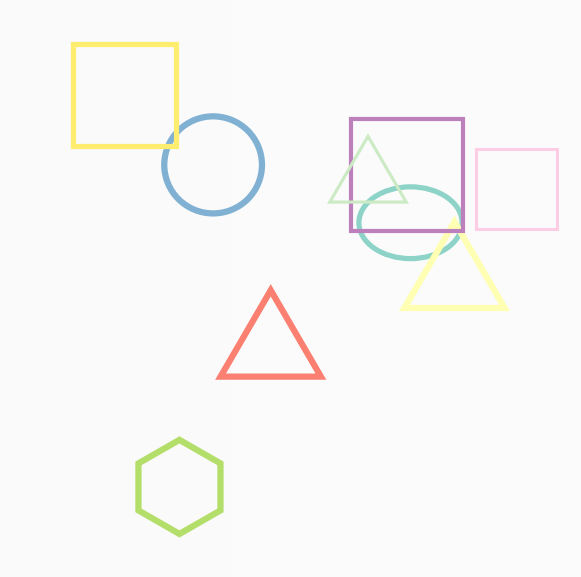[{"shape": "oval", "thickness": 2.5, "radius": 0.44, "center": [0.706, 0.613]}, {"shape": "triangle", "thickness": 3, "radius": 0.5, "center": [0.782, 0.516]}, {"shape": "triangle", "thickness": 3, "radius": 0.5, "center": [0.466, 0.397]}, {"shape": "circle", "thickness": 3, "radius": 0.42, "center": [0.367, 0.714]}, {"shape": "hexagon", "thickness": 3, "radius": 0.41, "center": [0.309, 0.156]}, {"shape": "square", "thickness": 1.5, "radius": 0.35, "center": [0.888, 0.672]}, {"shape": "square", "thickness": 2, "radius": 0.48, "center": [0.701, 0.696]}, {"shape": "triangle", "thickness": 1.5, "radius": 0.38, "center": [0.633, 0.687]}, {"shape": "square", "thickness": 2.5, "radius": 0.44, "center": [0.214, 0.835]}]